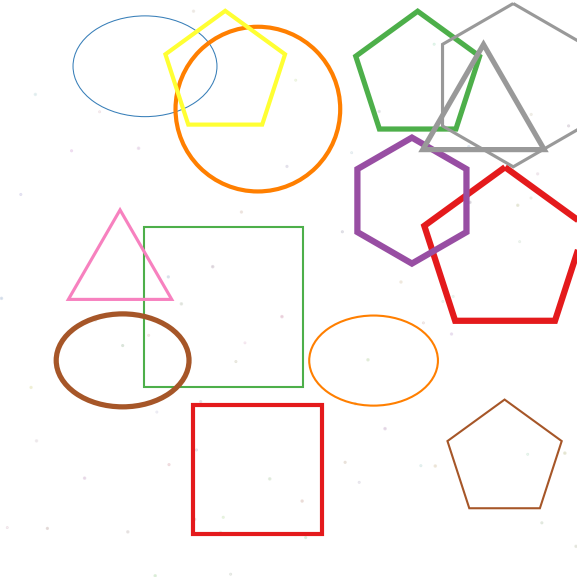[{"shape": "square", "thickness": 2, "radius": 0.56, "center": [0.446, 0.187]}, {"shape": "pentagon", "thickness": 3, "radius": 0.74, "center": [0.875, 0.563]}, {"shape": "oval", "thickness": 0.5, "radius": 0.62, "center": [0.251, 0.884]}, {"shape": "square", "thickness": 1, "radius": 0.69, "center": [0.386, 0.467]}, {"shape": "pentagon", "thickness": 2.5, "radius": 0.56, "center": [0.723, 0.867]}, {"shape": "hexagon", "thickness": 3, "radius": 0.55, "center": [0.713, 0.652]}, {"shape": "circle", "thickness": 2, "radius": 0.71, "center": [0.447, 0.81]}, {"shape": "oval", "thickness": 1, "radius": 0.56, "center": [0.647, 0.375]}, {"shape": "pentagon", "thickness": 2, "radius": 0.54, "center": [0.39, 0.871]}, {"shape": "oval", "thickness": 2.5, "radius": 0.57, "center": [0.212, 0.375]}, {"shape": "pentagon", "thickness": 1, "radius": 0.52, "center": [0.874, 0.203]}, {"shape": "triangle", "thickness": 1.5, "radius": 0.52, "center": [0.208, 0.532]}, {"shape": "triangle", "thickness": 2.5, "radius": 0.61, "center": [0.837, 0.801]}, {"shape": "hexagon", "thickness": 1.5, "radius": 0.71, "center": [0.889, 0.852]}]